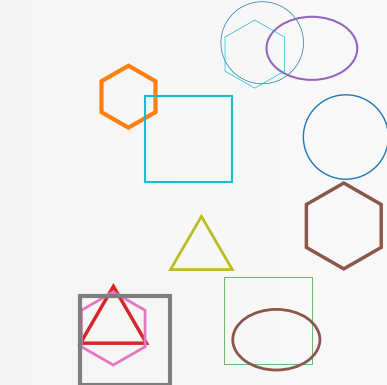[{"shape": "circle", "thickness": 1, "radius": 0.55, "center": [0.893, 0.644]}, {"shape": "circle", "thickness": 0.5, "radius": 0.53, "center": [0.677, 0.889]}, {"shape": "hexagon", "thickness": 3, "radius": 0.4, "center": [0.332, 0.749]}, {"shape": "square", "thickness": 0.5, "radius": 0.56, "center": [0.692, 0.167]}, {"shape": "triangle", "thickness": 2.5, "radius": 0.49, "center": [0.293, 0.158]}, {"shape": "oval", "thickness": 1.5, "radius": 0.59, "center": [0.805, 0.874]}, {"shape": "hexagon", "thickness": 2.5, "radius": 0.56, "center": [0.887, 0.413]}, {"shape": "oval", "thickness": 2, "radius": 0.56, "center": [0.713, 0.118]}, {"shape": "hexagon", "thickness": 2, "radius": 0.47, "center": [0.292, 0.147]}, {"shape": "square", "thickness": 3, "radius": 0.58, "center": [0.323, 0.116]}, {"shape": "triangle", "thickness": 2, "radius": 0.46, "center": [0.52, 0.346]}, {"shape": "hexagon", "thickness": 0.5, "radius": 0.44, "center": [0.657, 0.859]}, {"shape": "square", "thickness": 1.5, "radius": 0.56, "center": [0.485, 0.639]}]